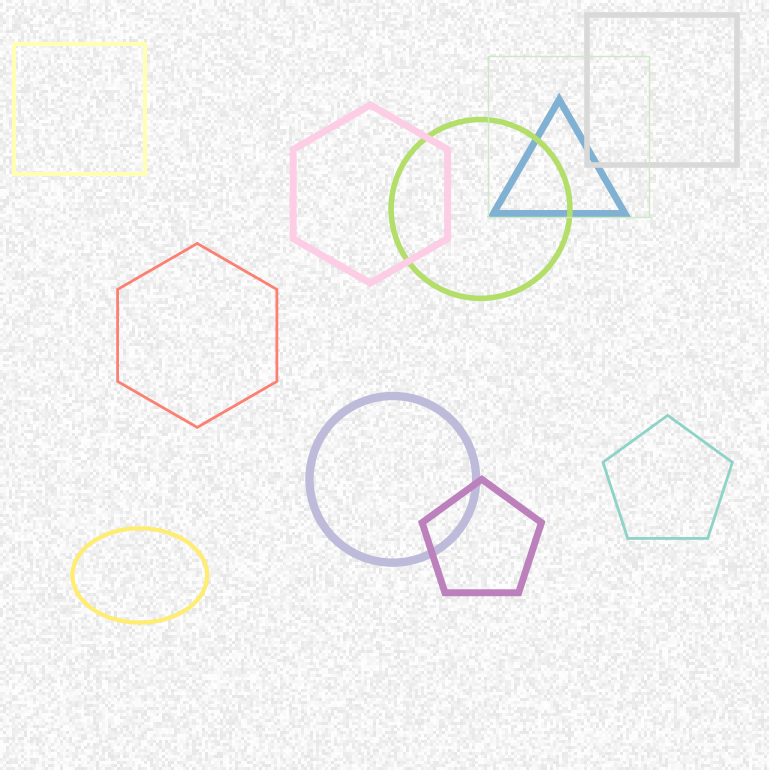[{"shape": "pentagon", "thickness": 1, "radius": 0.44, "center": [0.867, 0.372]}, {"shape": "square", "thickness": 1.5, "radius": 0.42, "center": [0.103, 0.858]}, {"shape": "circle", "thickness": 3, "radius": 0.54, "center": [0.51, 0.378]}, {"shape": "hexagon", "thickness": 1, "radius": 0.6, "center": [0.256, 0.564]}, {"shape": "triangle", "thickness": 2.5, "radius": 0.49, "center": [0.726, 0.772]}, {"shape": "circle", "thickness": 2, "radius": 0.58, "center": [0.624, 0.729]}, {"shape": "hexagon", "thickness": 2.5, "radius": 0.58, "center": [0.481, 0.748]}, {"shape": "square", "thickness": 2, "radius": 0.49, "center": [0.86, 0.883]}, {"shape": "pentagon", "thickness": 2.5, "radius": 0.41, "center": [0.626, 0.296]}, {"shape": "square", "thickness": 0.5, "radius": 0.52, "center": [0.738, 0.822]}, {"shape": "oval", "thickness": 1.5, "radius": 0.44, "center": [0.182, 0.253]}]